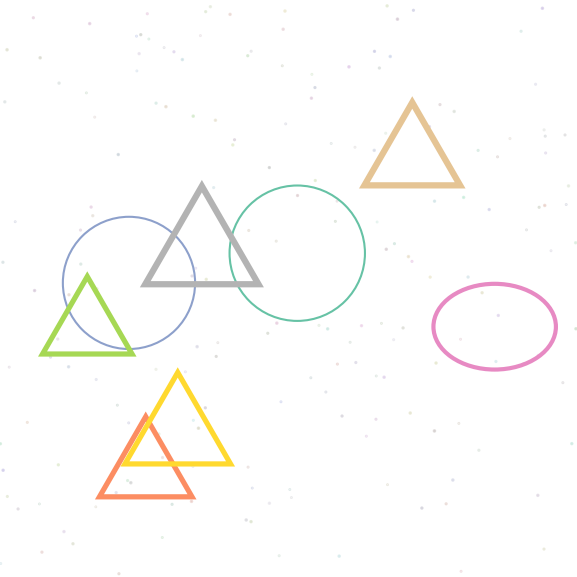[{"shape": "circle", "thickness": 1, "radius": 0.59, "center": [0.515, 0.561]}, {"shape": "triangle", "thickness": 2.5, "radius": 0.46, "center": [0.252, 0.185]}, {"shape": "circle", "thickness": 1, "radius": 0.57, "center": [0.223, 0.509]}, {"shape": "oval", "thickness": 2, "radius": 0.53, "center": [0.857, 0.433]}, {"shape": "triangle", "thickness": 2.5, "radius": 0.45, "center": [0.151, 0.431]}, {"shape": "triangle", "thickness": 2.5, "radius": 0.53, "center": [0.308, 0.249]}, {"shape": "triangle", "thickness": 3, "radius": 0.48, "center": [0.714, 0.726]}, {"shape": "triangle", "thickness": 3, "radius": 0.57, "center": [0.35, 0.564]}]